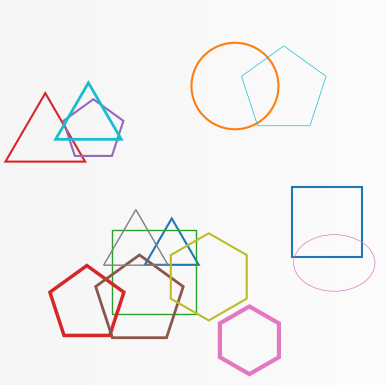[{"shape": "square", "thickness": 1.5, "radius": 0.45, "center": [0.844, 0.424]}, {"shape": "triangle", "thickness": 1.5, "radius": 0.4, "center": [0.443, 0.352]}, {"shape": "circle", "thickness": 1.5, "radius": 0.56, "center": [0.606, 0.777]}, {"shape": "square", "thickness": 1, "radius": 0.54, "center": [0.397, 0.294]}, {"shape": "pentagon", "thickness": 2.5, "radius": 0.5, "center": [0.224, 0.21]}, {"shape": "triangle", "thickness": 1.5, "radius": 0.59, "center": [0.117, 0.64]}, {"shape": "pentagon", "thickness": 1.5, "radius": 0.41, "center": [0.241, 0.661]}, {"shape": "pentagon", "thickness": 2, "radius": 0.59, "center": [0.36, 0.219]}, {"shape": "hexagon", "thickness": 3, "radius": 0.44, "center": [0.644, 0.116]}, {"shape": "oval", "thickness": 0.5, "radius": 0.52, "center": [0.863, 0.317]}, {"shape": "triangle", "thickness": 1, "radius": 0.48, "center": [0.351, 0.359]}, {"shape": "hexagon", "thickness": 1.5, "radius": 0.57, "center": [0.539, 0.281]}, {"shape": "triangle", "thickness": 2, "radius": 0.49, "center": [0.228, 0.687]}, {"shape": "pentagon", "thickness": 0.5, "radius": 0.57, "center": [0.732, 0.766]}]